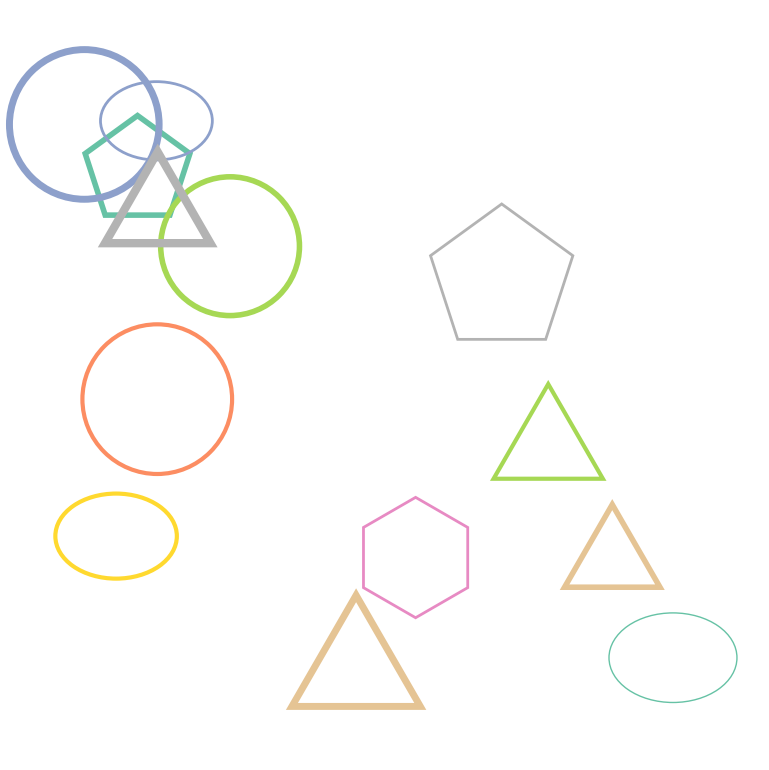[{"shape": "pentagon", "thickness": 2, "radius": 0.36, "center": [0.179, 0.778]}, {"shape": "oval", "thickness": 0.5, "radius": 0.42, "center": [0.874, 0.146]}, {"shape": "circle", "thickness": 1.5, "radius": 0.49, "center": [0.204, 0.482]}, {"shape": "circle", "thickness": 2.5, "radius": 0.49, "center": [0.109, 0.838]}, {"shape": "oval", "thickness": 1, "radius": 0.36, "center": [0.203, 0.843]}, {"shape": "hexagon", "thickness": 1, "radius": 0.39, "center": [0.54, 0.276]}, {"shape": "triangle", "thickness": 1.5, "radius": 0.41, "center": [0.712, 0.419]}, {"shape": "circle", "thickness": 2, "radius": 0.45, "center": [0.299, 0.68]}, {"shape": "oval", "thickness": 1.5, "radius": 0.39, "center": [0.151, 0.304]}, {"shape": "triangle", "thickness": 2.5, "radius": 0.48, "center": [0.462, 0.131]}, {"shape": "triangle", "thickness": 2, "radius": 0.36, "center": [0.795, 0.273]}, {"shape": "pentagon", "thickness": 1, "radius": 0.49, "center": [0.652, 0.638]}, {"shape": "triangle", "thickness": 3, "radius": 0.39, "center": [0.205, 0.724]}]